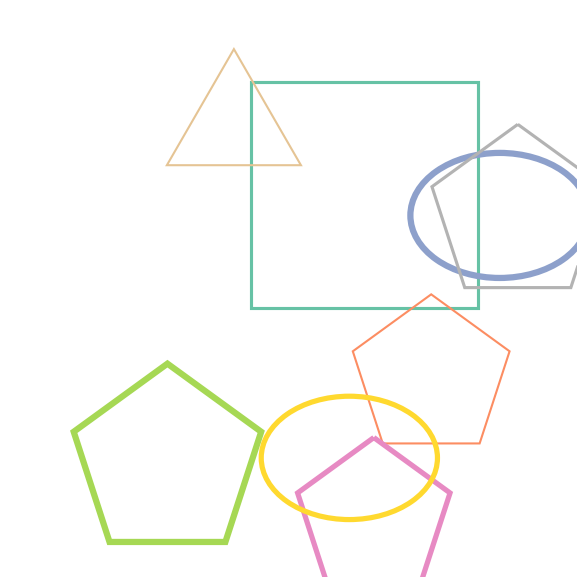[{"shape": "square", "thickness": 1.5, "radius": 0.98, "center": [0.631, 0.662]}, {"shape": "pentagon", "thickness": 1, "radius": 0.71, "center": [0.747, 0.347]}, {"shape": "oval", "thickness": 3, "radius": 0.77, "center": [0.865, 0.626]}, {"shape": "pentagon", "thickness": 2.5, "radius": 0.69, "center": [0.647, 0.103]}, {"shape": "pentagon", "thickness": 3, "radius": 0.85, "center": [0.29, 0.199]}, {"shape": "oval", "thickness": 2.5, "radius": 0.76, "center": [0.605, 0.206]}, {"shape": "triangle", "thickness": 1, "radius": 0.67, "center": [0.405, 0.78]}, {"shape": "pentagon", "thickness": 1.5, "radius": 0.78, "center": [0.897, 0.628]}]